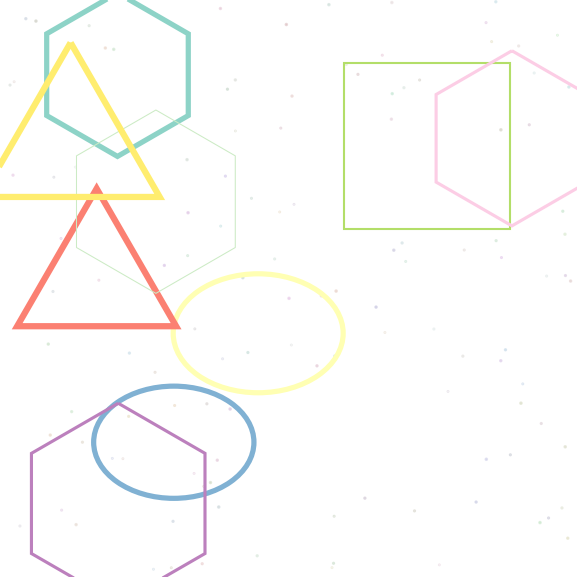[{"shape": "hexagon", "thickness": 2.5, "radius": 0.71, "center": [0.203, 0.87]}, {"shape": "oval", "thickness": 2.5, "radius": 0.74, "center": [0.447, 0.422]}, {"shape": "triangle", "thickness": 3, "radius": 0.79, "center": [0.167, 0.514]}, {"shape": "oval", "thickness": 2.5, "radius": 0.69, "center": [0.301, 0.233]}, {"shape": "square", "thickness": 1, "radius": 0.72, "center": [0.739, 0.746]}, {"shape": "hexagon", "thickness": 1.5, "radius": 0.76, "center": [0.886, 0.76]}, {"shape": "hexagon", "thickness": 1.5, "radius": 0.87, "center": [0.205, 0.127]}, {"shape": "hexagon", "thickness": 0.5, "radius": 0.79, "center": [0.27, 0.65]}, {"shape": "triangle", "thickness": 3, "radius": 0.89, "center": [0.122, 0.747]}]